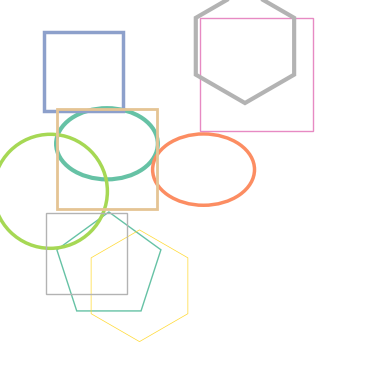[{"shape": "pentagon", "thickness": 1, "radius": 0.71, "center": [0.283, 0.307]}, {"shape": "oval", "thickness": 3, "radius": 0.66, "center": [0.278, 0.627]}, {"shape": "oval", "thickness": 2.5, "radius": 0.66, "center": [0.529, 0.559]}, {"shape": "square", "thickness": 2.5, "radius": 0.51, "center": [0.216, 0.814]}, {"shape": "square", "thickness": 1, "radius": 0.73, "center": [0.667, 0.807]}, {"shape": "circle", "thickness": 2.5, "radius": 0.74, "center": [0.131, 0.503]}, {"shape": "hexagon", "thickness": 0.5, "radius": 0.73, "center": [0.362, 0.258]}, {"shape": "square", "thickness": 2, "radius": 0.65, "center": [0.277, 0.586]}, {"shape": "square", "thickness": 1, "radius": 0.53, "center": [0.226, 0.341]}, {"shape": "hexagon", "thickness": 3, "radius": 0.74, "center": [0.636, 0.88]}]